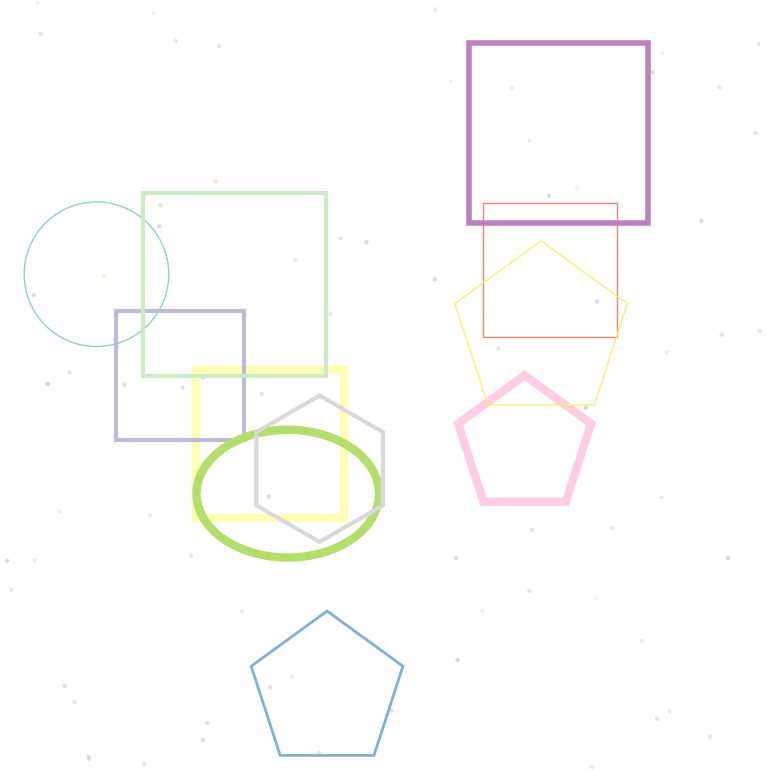[{"shape": "circle", "thickness": 0.5, "radius": 0.47, "center": [0.125, 0.644]}, {"shape": "square", "thickness": 3, "radius": 0.48, "center": [0.351, 0.423]}, {"shape": "square", "thickness": 1.5, "radius": 0.42, "center": [0.234, 0.512]}, {"shape": "square", "thickness": 0.5, "radius": 0.43, "center": [0.714, 0.649]}, {"shape": "pentagon", "thickness": 1, "radius": 0.52, "center": [0.425, 0.103]}, {"shape": "oval", "thickness": 3, "radius": 0.59, "center": [0.374, 0.359]}, {"shape": "pentagon", "thickness": 3, "radius": 0.45, "center": [0.681, 0.422]}, {"shape": "hexagon", "thickness": 1.5, "radius": 0.47, "center": [0.415, 0.391]}, {"shape": "square", "thickness": 2, "radius": 0.58, "center": [0.726, 0.828]}, {"shape": "square", "thickness": 1.5, "radius": 0.59, "center": [0.305, 0.631]}, {"shape": "pentagon", "thickness": 0.5, "radius": 0.59, "center": [0.703, 0.569]}]